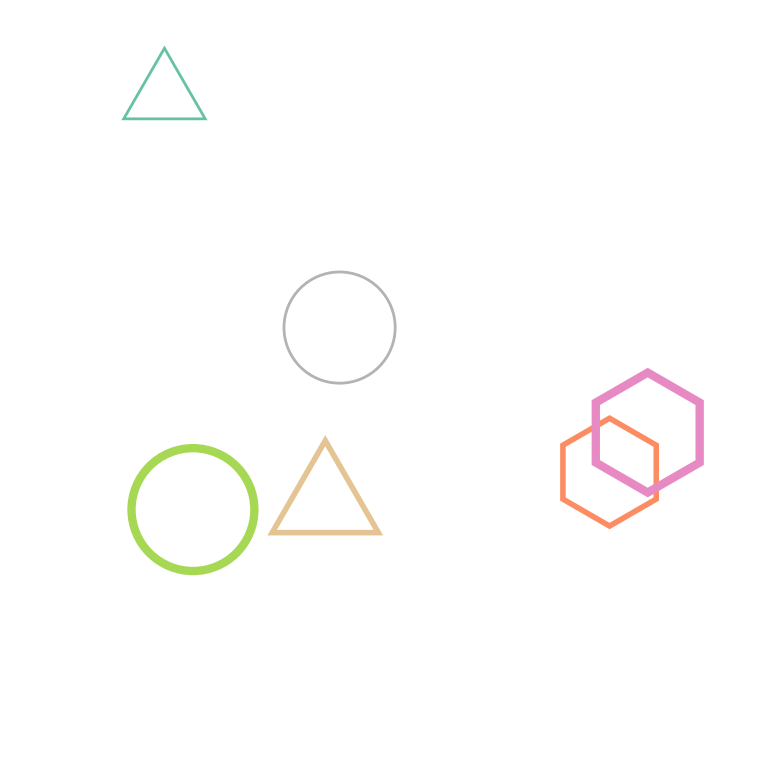[{"shape": "triangle", "thickness": 1, "radius": 0.31, "center": [0.214, 0.876]}, {"shape": "hexagon", "thickness": 2, "radius": 0.35, "center": [0.792, 0.387]}, {"shape": "hexagon", "thickness": 3, "radius": 0.39, "center": [0.841, 0.438]}, {"shape": "circle", "thickness": 3, "radius": 0.4, "center": [0.251, 0.338]}, {"shape": "triangle", "thickness": 2, "radius": 0.4, "center": [0.422, 0.348]}, {"shape": "circle", "thickness": 1, "radius": 0.36, "center": [0.441, 0.575]}]